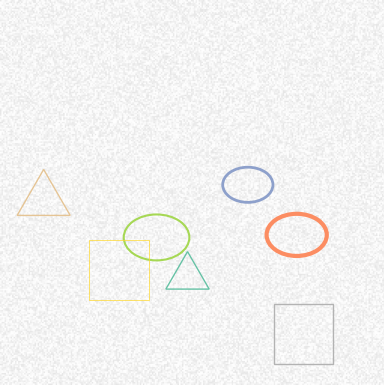[{"shape": "triangle", "thickness": 1, "radius": 0.32, "center": [0.487, 0.282]}, {"shape": "oval", "thickness": 3, "radius": 0.39, "center": [0.771, 0.39]}, {"shape": "oval", "thickness": 2, "radius": 0.33, "center": [0.644, 0.52]}, {"shape": "oval", "thickness": 1.5, "radius": 0.43, "center": [0.407, 0.383]}, {"shape": "square", "thickness": 0.5, "radius": 0.39, "center": [0.309, 0.298]}, {"shape": "triangle", "thickness": 1, "radius": 0.4, "center": [0.113, 0.48]}, {"shape": "square", "thickness": 1, "radius": 0.39, "center": [0.788, 0.133]}]